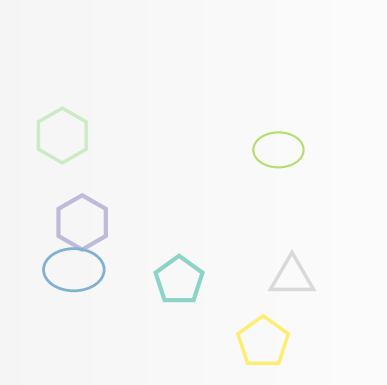[{"shape": "pentagon", "thickness": 3, "radius": 0.32, "center": [0.462, 0.272]}, {"shape": "hexagon", "thickness": 3, "radius": 0.35, "center": [0.212, 0.422]}, {"shape": "oval", "thickness": 2, "radius": 0.39, "center": [0.191, 0.299]}, {"shape": "oval", "thickness": 1.5, "radius": 0.32, "center": [0.719, 0.611]}, {"shape": "triangle", "thickness": 2.5, "radius": 0.32, "center": [0.754, 0.28]}, {"shape": "hexagon", "thickness": 2.5, "radius": 0.36, "center": [0.161, 0.648]}, {"shape": "pentagon", "thickness": 2.5, "radius": 0.34, "center": [0.679, 0.112]}]